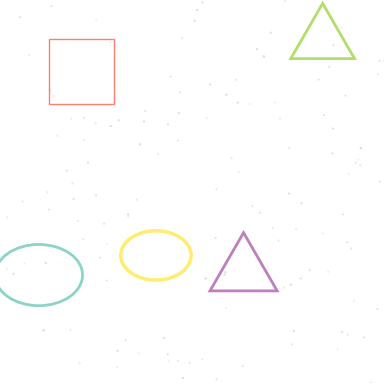[{"shape": "oval", "thickness": 2, "radius": 0.57, "center": [0.101, 0.286]}, {"shape": "square", "thickness": 1, "radius": 0.43, "center": [0.211, 0.814]}, {"shape": "triangle", "thickness": 2, "radius": 0.48, "center": [0.838, 0.896]}, {"shape": "triangle", "thickness": 2, "radius": 0.5, "center": [0.633, 0.295]}, {"shape": "oval", "thickness": 2.5, "radius": 0.46, "center": [0.405, 0.337]}]